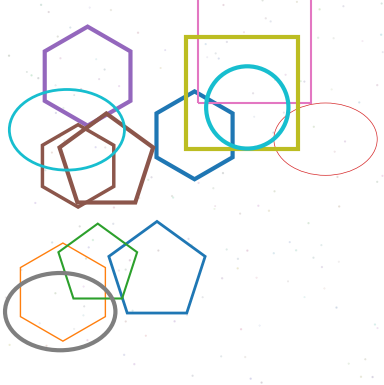[{"shape": "pentagon", "thickness": 2, "radius": 0.66, "center": [0.408, 0.293]}, {"shape": "hexagon", "thickness": 3, "radius": 0.57, "center": [0.505, 0.649]}, {"shape": "hexagon", "thickness": 1, "radius": 0.64, "center": [0.163, 0.241]}, {"shape": "pentagon", "thickness": 1.5, "radius": 0.54, "center": [0.254, 0.312]}, {"shape": "oval", "thickness": 0.5, "radius": 0.67, "center": [0.846, 0.639]}, {"shape": "hexagon", "thickness": 3, "radius": 0.64, "center": [0.228, 0.802]}, {"shape": "pentagon", "thickness": 3, "radius": 0.64, "center": [0.276, 0.577]}, {"shape": "hexagon", "thickness": 2.5, "radius": 0.53, "center": [0.203, 0.569]}, {"shape": "square", "thickness": 1.5, "radius": 0.73, "center": [0.661, 0.88]}, {"shape": "oval", "thickness": 3, "radius": 0.72, "center": [0.156, 0.191]}, {"shape": "square", "thickness": 3, "radius": 0.73, "center": [0.628, 0.759]}, {"shape": "circle", "thickness": 3, "radius": 0.53, "center": [0.642, 0.721]}, {"shape": "oval", "thickness": 2, "radius": 0.75, "center": [0.174, 0.663]}]